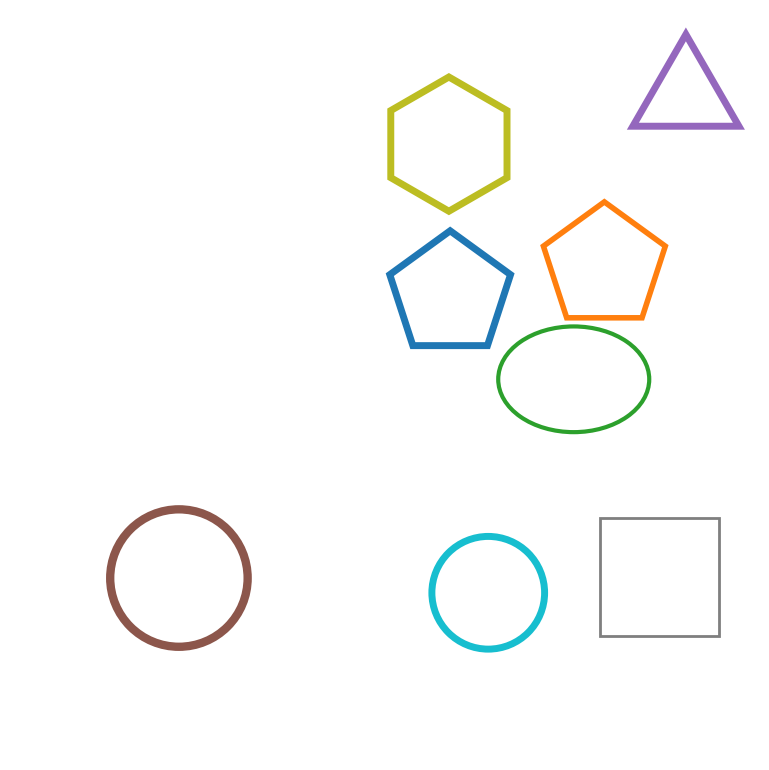[{"shape": "pentagon", "thickness": 2.5, "radius": 0.41, "center": [0.585, 0.618]}, {"shape": "pentagon", "thickness": 2, "radius": 0.42, "center": [0.785, 0.655]}, {"shape": "oval", "thickness": 1.5, "radius": 0.49, "center": [0.745, 0.507]}, {"shape": "triangle", "thickness": 2.5, "radius": 0.4, "center": [0.891, 0.876]}, {"shape": "circle", "thickness": 3, "radius": 0.45, "center": [0.232, 0.249]}, {"shape": "square", "thickness": 1, "radius": 0.38, "center": [0.857, 0.251]}, {"shape": "hexagon", "thickness": 2.5, "radius": 0.44, "center": [0.583, 0.813]}, {"shape": "circle", "thickness": 2.5, "radius": 0.37, "center": [0.634, 0.23]}]